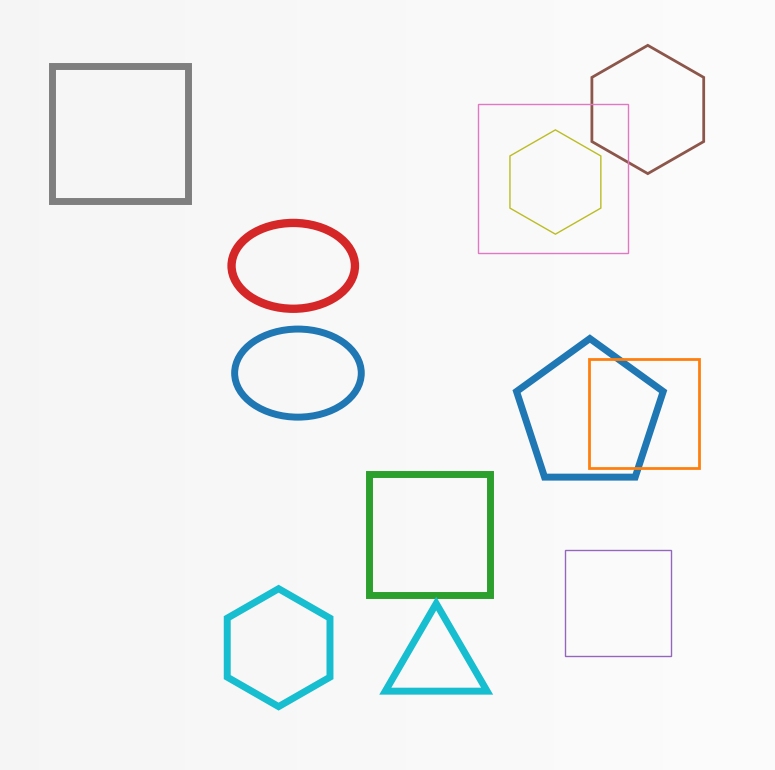[{"shape": "oval", "thickness": 2.5, "radius": 0.41, "center": [0.384, 0.515]}, {"shape": "pentagon", "thickness": 2.5, "radius": 0.5, "center": [0.761, 0.461]}, {"shape": "square", "thickness": 1, "radius": 0.35, "center": [0.831, 0.463]}, {"shape": "square", "thickness": 2.5, "radius": 0.39, "center": [0.554, 0.306]}, {"shape": "oval", "thickness": 3, "radius": 0.4, "center": [0.378, 0.655]}, {"shape": "square", "thickness": 0.5, "radius": 0.34, "center": [0.797, 0.216]}, {"shape": "hexagon", "thickness": 1, "radius": 0.42, "center": [0.836, 0.858]}, {"shape": "square", "thickness": 0.5, "radius": 0.48, "center": [0.713, 0.768]}, {"shape": "square", "thickness": 2.5, "radius": 0.44, "center": [0.155, 0.827]}, {"shape": "hexagon", "thickness": 0.5, "radius": 0.34, "center": [0.717, 0.764]}, {"shape": "hexagon", "thickness": 2.5, "radius": 0.38, "center": [0.359, 0.159]}, {"shape": "triangle", "thickness": 2.5, "radius": 0.38, "center": [0.563, 0.14]}]